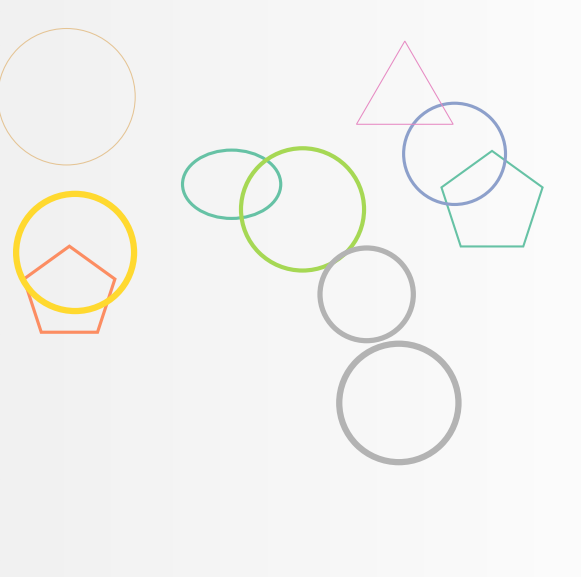[{"shape": "oval", "thickness": 1.5, "radius": 0.42, "center": [0.399, 0.68]}, {"shape": "pentagon", "thickness": 1, "radius": 0.46, "center": [0.846, 0.646]}, {"shape": "pentagon", "thickness": 1.5, "radius": 0.41, "center": [0.119, 0.49]}, {"shape": "circle", "thickness": 1.5, "radius": 0.44, "center": [0.782, 0.733]}, {"shape": "triangle", "thickness": 0.5, "radius": 0.48, "center": [0.696, 0.832]}, {"shape": "circle", "thickness": 2, "radius": 0.53, "center": [0.52, 0.637]}, {"shape": "circle", "thickness": 3, "radius": 0.51, "center": [0.129, 0.562]}, {"shape": "circle", "thickness": 0.5, "radius": 0.59, "center": [0.114, 0.832]}, {"shape": "circle", "thickness": 2.5, "radius": 0.4, "center": [0.631, 0.489]}, {"shape": "circle", "thickness": 3, "radius": 0.51, "center": [0.686, 0.301]}]